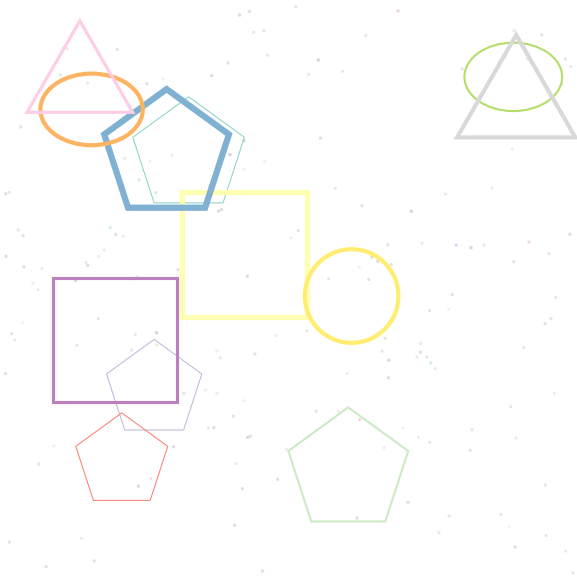[{"shape": "pentagon", "thickness": 0.5, "radius": 0.51, "center": [0.327, 0.73]}, {"shape": "square", "thickness": 2.5, "radius": 0.54, "center": [0.423, 0.559]}, {"shape": "pentagon", "thickness": 0.5, "radius": 0.43, "center": [0.267, 0.325]}, {"shape": "pentagon", "thickness": 0.5, "radius": 0.42, "center": [0.211, 0.2]}, {"shape": "pentagon", "thickness": 3, "radius": 0.57, "center": [0.288, 0.731]}, {"shape": "oval", "thickness": 2, "radius": 0.44, "center": [0.159, 0.81]}, {"shape": "oval", "thickness": 1, "radius": 0.42, "center": [0.889, 0.866]}, {"shape": "triangle", "thickness": 1.5, "radius": 0.53, "center": [0.138, 0.857]}, {"shape": "triangle", "thickness": 2, "radius": 0.59, "center": [0.894, 0.82]}, {"shape": "square", "thickness": 1.5, "radius": 0.54, "center": [0.199, 0.411]}, {"shape": "pentagon", "thickness": 1, "radius": 0.55, "center": [0.603, 0.185]}, {"shape": "circle", "thickness": 2, "radius": 0.41, "center": [0.609, 0.487]}]